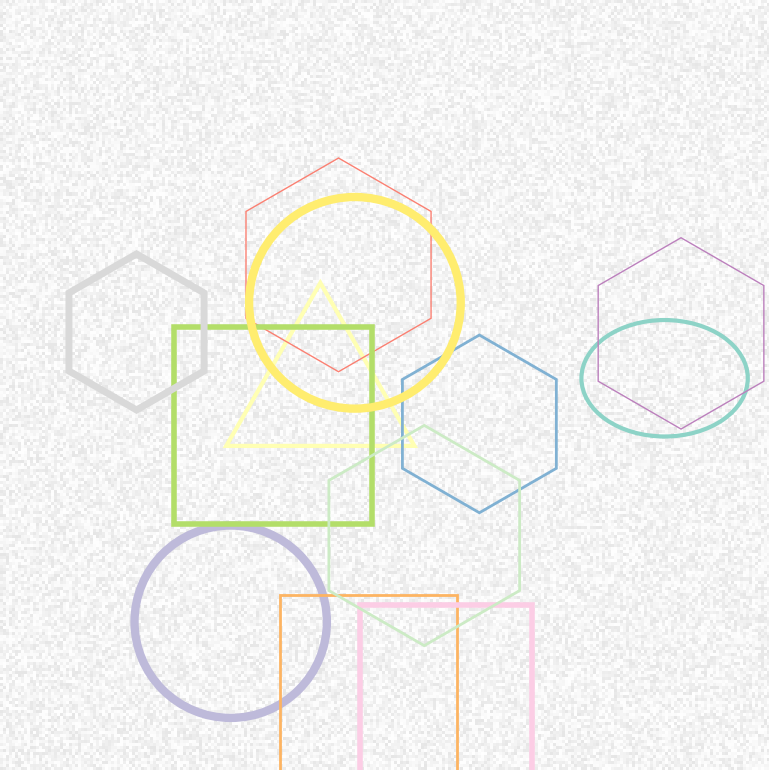[{"shape": "oval", "thickness": 1.5, "radius": 0.54, "center": [0.863, 0.509]}, {"shape": "triangle", "thickness": 1.5, "radius": 0.71, "center": [0.416, 0.491]}, {"shape": "circle", "thickness": 3, "radius": 0.62, "center": [0.3, 0.193]}, {"shape": "hexagon", "thickness": 0.5, "radius": 0.69, "center": [0.44, 0.656]}, {"shape": "hexagon", "thickness": 1, "radius": 0.58, "center": [0.623, 0.449]}, {"shape": "square", "thickness": 1, "radius": 0.58, "center": [0.479, 0.112]}, {"shape": "square", "thickness": 2, "radius": 0.64, "center": [0.355, 0.447]}, {"shape": "square", "thickness": 2, "radius": 0.56, "center": [0.579, 0.102]}, {"shape": "hexagon", "thickness": 2.5, "radius": 0.51, "center": [0.177, 0.569]}, {"shape": "hexagon", "thickness": 0.5, "radius": 0.62, "center": [0.884, 0.567]}, {"shape": "hexagon", "thickness": 1, "radius": 0.72, "center": [0.551, 0.305]}, {"shape": "circle", "thickness": 3, "radius": 0.69, "center": [0.461, 0.607]}]